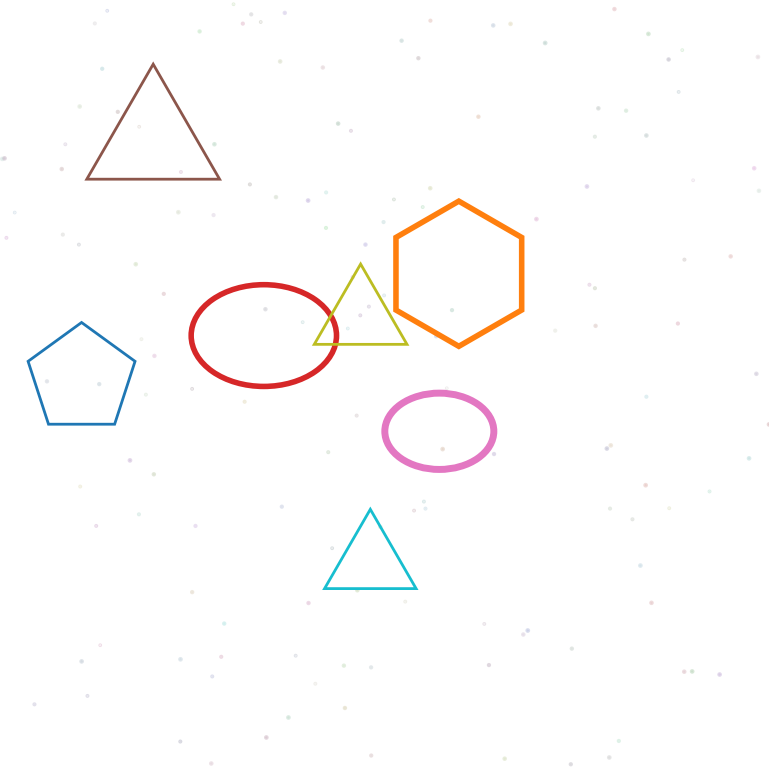[{"shape": "pentagon", "thickness": 1, "radius": 0.37, "center": [0.106, 0.508]}, {"shape": "hexagon", "thickness": 2, "radius": 0.47, "center": [0.596, 0.644]}, {"shape": "oval", "thickness": 2, "radius": 0.47, "center": [0.343, 0.564]}, {"shape": "triangle", "thickness": 1, "radius": 0.5, "center": [0.199, 0.817]}, {"shape": "oval", "thickness": 2.5, "radius": 0.35, "center": [0.571, 0.44]}, {"shape": "triangle", "thickness": 1, "radius": 0.35, "center": [0.468, 0.588]}, {"shape": "triangle", "thickness": 1, "radius": 0.34, "center": [0.481, 0.27]}]